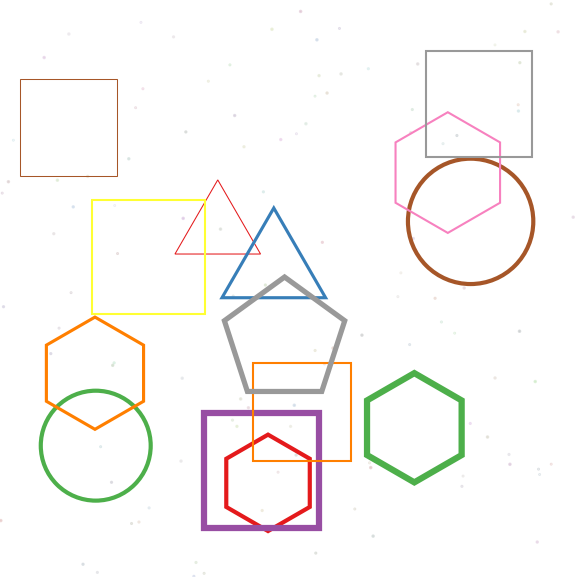[{"shape": "hexagon", "thickness": 2, "radius": 0.42, "center": [0.464, 0.163]}, {"shape": "triangle", "thickness": 0.5, "radius": 0.43, "center": [0.377, 0.602]}, {"shape": "triangle", "thickness": 1.5, "radius": 0.52, "center": [0.474, 0.535]}, {"shape": "hexagon", "thickness": 3, "radius": 0.47, "center": [0.717, 0.258]}, {"shape": "circle", "thickness": 2, "radius": 0.48, "center": [0.166, 0.227]}, {"shape": "square", "thickness": 3, "radius": 0.5, "center": [0.453, 0.185]}, {"shape": "square", "thickness": 1, "radius": 0.42, "center": [0.522, 0.285]}, {"shape": "hexagon", "thickness": 1.5, "radius": 0.49, "center": [0.164, 0.353]}, {"shape": "square", "thickness": 1, "radius": 0.49, "center": [0.257, 0.554]}, {"shape": "square", "thickness": 0.5, "radius": 0.42, "center": [0.119, 0.778]}, {"shape": "circle", "thickness": 2, "radius": 0.54, "center": [0.815, 0.616]}, {"shape": "hexagon", "thickness": 1, "radius": 0.52, "center": [0.775, 0.7]}, {"shape": "pentagon", "thickness": 2.5, "radius": 0.55, "center": [0.493, 0.41]}, {"shape": "square", "thickness": 1, "radius": 0.46, "center": [0.83, 0.82]}]